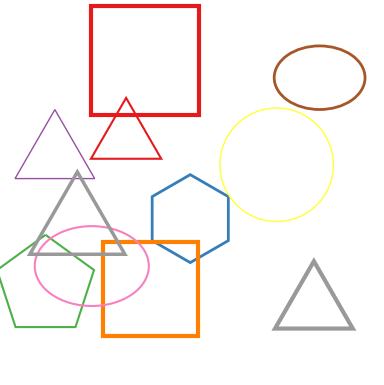[{"shape": "square", "thickness": 3, "radius": 0.71, "center": [0.376, 0.844]}, {"shape": "triangle", "thickness": 1.5, "radius": 0.53, "center": [0.328, 0.64]}, {"shape": "hexagon", "thickness": 2, "radius": 0.57, "center": [0.494, 0.432]}, {"shape": "pentagon", "thickness": 1.5, "radius": 0.66, "center": [0.118, 0.258]}, {"shape": "triangle", "thickness": 1, "radius": 0.6, "center": [0.142, 0.596]}, {"shape": "square", "thickness": 3, "radius": 0.62, "center": [0.392, 0.249]}, {"shape": "circle", "thickness": 1, "radius": 0.74, "center": [0.719, 0.572]}, {"shape": "oval", "thickness": 2, "radius": 0.59, "center": [0.83, 0.798]}, {"shape": "oval", "thickness": 1.5, "radius": 0.74, "center": [0.238, 0.309]}, {"shape": "triangle", "thickness": 2.5, "radius": 0.71, "center": [0.201, 0.411]}, {"shape": "triangle", "thickness": 3, "radius": 0.58, "center": [0.815, 0.205]}]